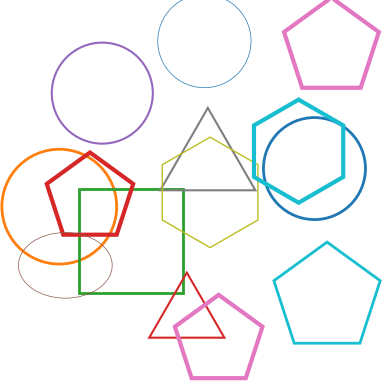[{"shape": "circle", "thickness": 0.5, "radius": 0.61, "center": [0.531, 0.893]}, {"shape": "circle", "thickness": 2, "radius": 0.66, "center": [0.817, 0.562]}, {"shape": "circle", "thickness": 2, "radius": 0.75, "center": [0.154, 0.463]}, {"shape": "square", "thickness": 2, "radius": 0.67, "center": [0.34, 0.374]}, {"shape": "pentagon", "thickness": 3, "radius": 0.59, "center": [0.234, 0.486]}, {"shape": "triangle", "thickness": 1.5, "radius": 0.56, "center": [0.485, 0.179]}, {"shape": "circle", "thickness": 1.5, "radius": 0.66, "center": [0.266, 0.758]}, {"shape": "oval", "thickness": 0.5, "radius": 0.61, "center": [0.17, 0.311]}, {"shape": "pentagon", "thickness": 3, "radius": 0.65, "center": [0.861, 0.877]}, {"shape": "pentagon", "thickness": 3, "radius": 0.6, "center": [0.568, 0.115]}, {"shape": "triangle", "thickness": 1.5, "radius": 0.71, "center": [0.54, 0.577]}, {"shape": "hexagon", "thickness": 1, "radius": 0.72, "center": [0.546, 0.5]}, {"shape": "hexagon", "thickness": 3, "radius": 0.67, "center": [0.776, 0.607]}, {"shape": "pentagon", "thickness": 2, "radius": 0.73, "center": [0.85, 0.226]}]